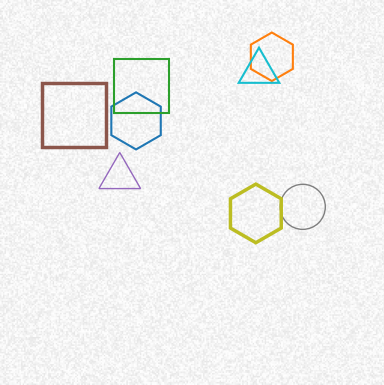[{"shape": "hexagon", "thickness": 1.5, "radius": 0.37, "center": [0.353, 0.686]}, {"shape": "hexagon", "thickness": 1.5, "radius": 0.32, "center": [0.706, 0.853]}, {"shape": "square", "thickness": 1.5, "radius": 0.35, "center": [0.367, 0.776]}, {"shape": "triangle", "thickness": 1, "radius": 0.31, "center": [0.311, 0.541]}, {"shape": "square", "thickness": 2.5, "radius": 0.42, "center": [0.191, 0.701]}, {"shape": "circle", "thickness": 1, "radius": 0.29, "center": [0.786, 0.463]}, {"shape": "hexagon", "thickness": 2.5, "radius": 0.38, "center": [0.665, 0.446]}, {"shape": "triangle", "thickness": 1.5, "radius": 0.3, "center": [0.673, 0.815]}]